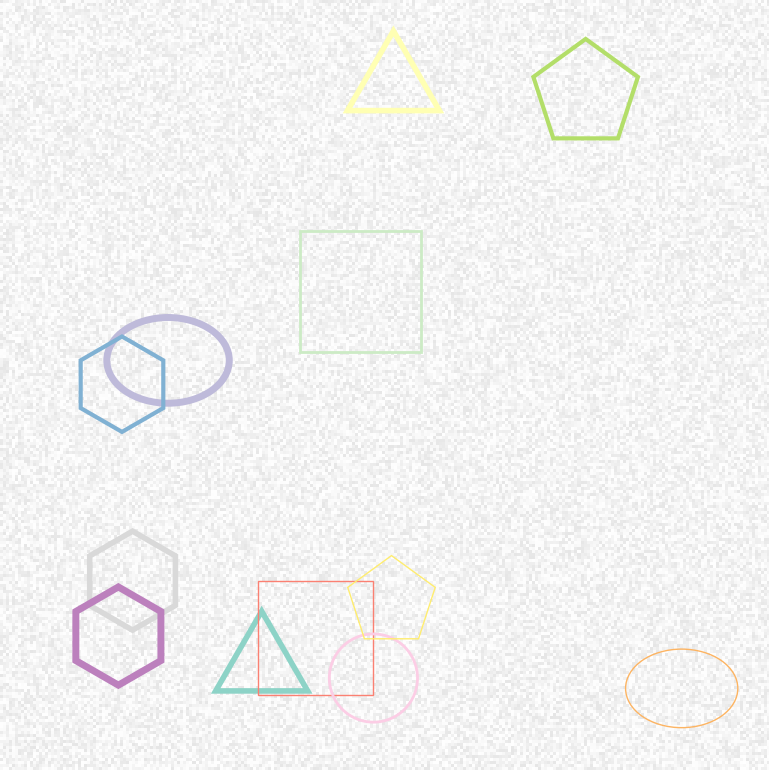[{"shape": "triangle", "thickness": 2, "radius": 0.34, "center": [0.34, 0.137]}, {"shape": "triangle", "thickness": 2, "radius": 0.34, "center": [0.511, 0.891]}, {"shape": "oval", "thickness": 2.5, "radius": 0.4, "center": [0.218, 0.532]}, {"shape": "square", "thickness": 0.5, "radius": 0.37, "center": [0.41, 0.172]}, {"shape": "hexagon", "thickness": 1.5, "radius": 0.31, "center": [0.158, 0.501]}, {"shape": "oval", "thickness": 0.5, "radius": 0.36, "center": [0.885, 0.106]}, {"shape": "pentagon", "thickness": 1.5, "radius": 0.36, "center": [0.761, 0.878]}, {"shape": "circle", "thickness": 1, "radius": 0.29, "center": [0.485, 0.119]}, {"shape": "hexagon", "thickness": 2, "radius": 0.32, "center": [0.172, 0.246]}, {"shape": "hexagon", "thickness": 2.5, "radius": 0.32, "center": [0.154, 0.174]}, {"shape": "square", "thickness": 1, "radius": 0.39, "center": [0.468, 0.621]}, {"shape": "pentagon", "thickness": 0.5, "radius": 0.3, "center": [0.508, 0.219]}]